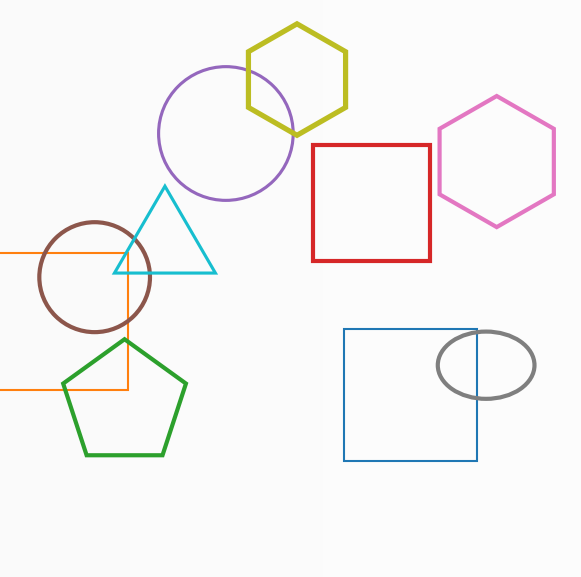[{"shape": "square", "thickness": 1, "radius": 0.57, "center": [0.707, 0.315]}, {"shape": "square", "thickness": 1, "radius": 0.59, "center": [0.101, 0.442]}, {"shape": "pentagon", "thickness": 2, "radius": 0.56, "center": [0.214, 0.301]}, {"shape": "square", "thickness": 2, "radius": 0.5, "center": [0.64, 0.648]}, {"shape": "circle", "thickness": 1.5, "radius": 0.58, "center": [0.389, 0.768]}, {"shape": "circle", "thickness": 2, "radius": 0.48, "center": [0.163, 0.519]}, {"shape": "hexagon", "thickness": 2, "radius": 0.57, "center": [0.855, 0.719]}, {"shape": "oval", "thickness": 2, "radius": 0.42, "center": [0.836, 0.367]}, {"shape": "hexagon", "thickness": 2.5, "radius": 0.48, "center": [0.511, 0.861]}, {"shape": "triangle", "thickness": 1.5, "radius": 0.5, "center": [0.284, 0.576]}]